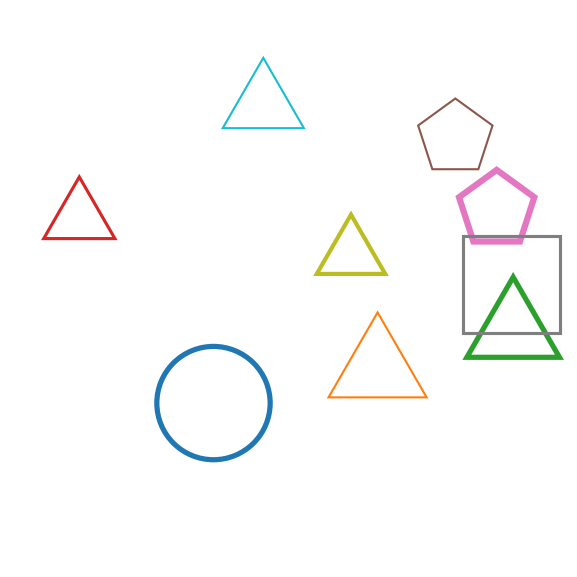[{"shape": "circle", "thickness": 2.5, "radius": 0.49, "center": [0.37, 0.301]}, {"shape": "triangle", "thickness": 1, "radius": 0.49, "center": [0.654, 0.36]}, {"shape": "triangle", "thickness": 2.5, "radius": 0.46, "center": [0.889, 0.427]}, {"shape": "triangle", "thickness": 1.5, "radius": 0.36, "center": [0.137, 0.622]}, {"shape": "pentagon", "thickness": 1, "radius": 0.34, "center": [0.788, 0.761]}, {"shape": "pentagon", "thickness": 3, "radius": 0.34, "center": [0.86, 0.636]}, {"shape": "square", "thickness": 1.5, "radius": 0.42, "center": [0.885, 0.506]}, {"shape": "triangle", "thickness": 2, "radius": 0.34, "center": [0.608, 0.559]}, {"shape": "triangle", "thickness": 1, "radius": 0.41, "center": [0.456, 0.818]}]